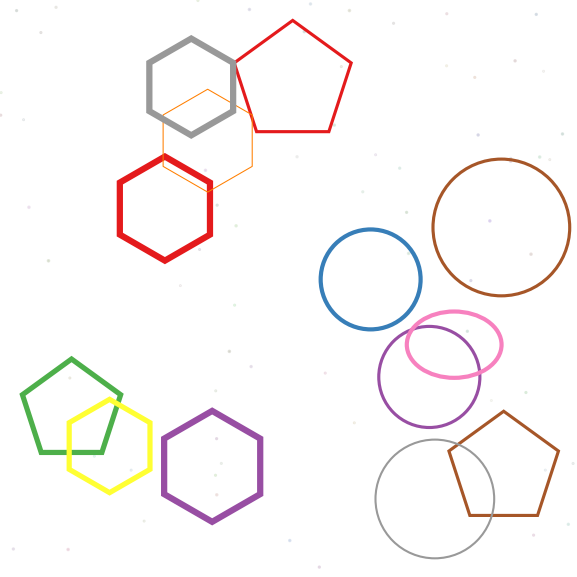[{"shape": "pentagon", "thickness": 1.5, "radius": 0.53, "center": [0.507, 0.857]}, {"shape": "hexagon", "thickness": 3, "radius": 0.45, "center": [0.286, 0.638]}, {"shape": "circle", "thickness": 2, "radius": 0.43, "center": [0.642, 0.515]}, {"shape": "pentagon", "thickness": 2.5, "radius": 0.45, "center": [0.124, 0.288]}, {"shape": "hexagon", "thickness": 3, "radius": 0.48, "center": [0.367, 0.192]}, {"shape": "circle", "thickness": 1.5, "radius": 0.44, "center": [0.743, 0.346]}, {"shape": "hexagon", "thickness": 0.5, "radius": 0.45, "center": [0.36, 0.756]}, {"shape": "hexagon", "thickness": 2.5, "radius": 0.4, "center": [0.19, 0.227]}, {"shape": "pentagon", "thickness": 1.5, "radius": 0.5, "center": [0.872, 0.187]}, {"shape": "circle", "thickness": 1.5, "radius": 0.59, "center": [0.868, 0.605]}, {"shape": "oval", "thickness": 2, "radius": 0.41, "center": [0.786, 0.402]}, {"shape": "circle", "thickness": 1, "radius": 0.51, "center": [0.753, 0.135]}, {"shape": "hexagon", "thickness": 3, "radius": 0.42, "center": [0.331, 0.849]}]